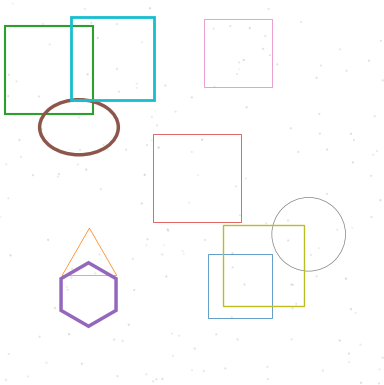[{"shape": "square", "thickness": 0.5, "radius": 0.41, "center": [0.623, 0.257]}, {"shape": "triangle", "thickness": 0.5, "radius": 0.41, "center": [0.232, 0.325]}, {"shape": "square", "thickness": 1.5, "radius": 0.57, "center": [0.126, 0.817]}, {"shape": "square", "thickness": 0.5, "radius": 0.57, "center": [0.513, 0.538]}, {"shape": "hexagon", "thickness": 2.5, "radius": 0.41, "center": [0.23, 0.235]}, {"shape": "oval", "thickness": 2.5, "radius": 0.51, "center": [0.205, 0.669]}, {"shape": "square", "thickness": 0.5, "radius": 0.44, "center": [0.618, 0.863]}, {"shape": "circle", "thickness": 0.5, "radius": 0.48, "center": [0.802, 0.391]}, {"shape": "square", "thickness": 1, "radius": 0.53, "center": [0.684, 0.311]}, {"shape": "square", "thickness": 2, "radius": 0.54, "center": [0.292, 0.848]}]